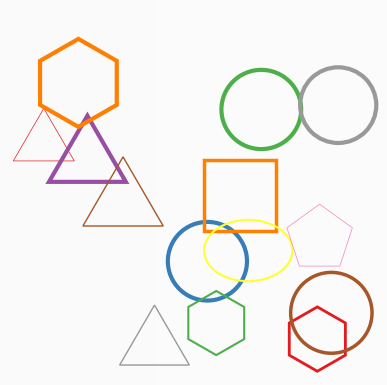[{"shape": "triangle", "thickness": 0.5, "radius": 0.45, "center": [0.113, 0.627]}, {"shape": "hexagon", "thickness": 2, "radius": 0.42, "center": [0.819, 0.119]}, {"shape": "circle", "thickness": 3, "radius": 0.51, "center": [0.535, 0.321]}, {"shape": "hexagon", "thickness": 1.5, "radius": 0.42, "center": [0.558, 0.161]}, {"shape": "circle", "thickness": 3, "radius": 0.51, "center": [0.674, 0.716]}, {"shape": "triangle", "thickness": 3, "radius": 0.57, "center": [0.226, 0.585]}, {"shape": "square", "thickness": 2.5, "radius": 0.47, "center": [0.618, 0.492]}, {"shape": "hexagon", "thickness": 3, "radius": 0.57, "center": [0.202, 0.785]}, {"shape": "oval", "thickness": 1.5, "radius": 0.57, "center": [0.641, 0.349]}, {"shape": "triangle", "thickness": 1, "radius": 0.6, "center": [0.318, 0.473]}, {"shape": "circle", "thickness": 2.5, "radius": 0.52, "center": [0.855, 0.187]}, {"shape": "pentagon", "thickness": 0.5, "radius": 0.44, "center": [0.825, 0.381]}, {"shape": "circle", "thickness": 3, "radius": 0.49, "center": [0.873, 0.727]}, {"shape": "triangle", "thickness": 1, "radius": 0.52, "center": [0.399, 0.104]}]